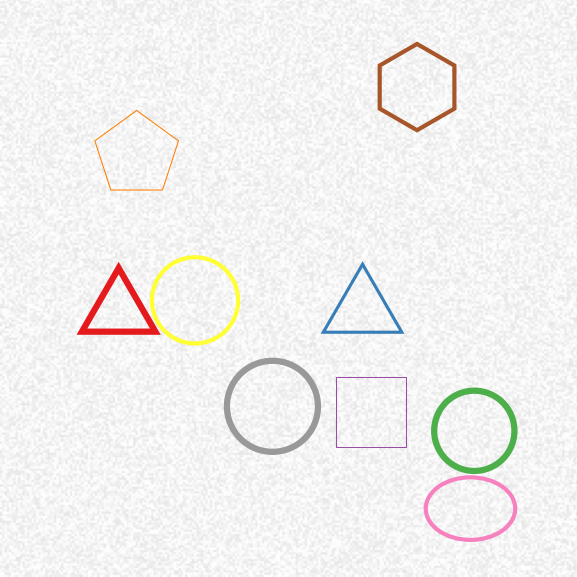[{"shape": "triangle", "thickness": 3, "radius": 0.37, "center": [0.205, 0.462]}, {"shape": "triangle", "thickness": 1.5, "radius": 0.39, "center": [0.628, 0.463]}, {"shape": "circle", "thickness": 3, "radius": 0.35, "center": [0.821, 0.253]}, {"shape": "square", "thickness": 0.5, "radius": 0.3, "center": [0.643, 0.286]}, {"shape": "pentagon", "thickness": 0.5, "radius": 0.38, "center": [0.237, 0.732]}, {"shape": "circle", "thickness": 2, "radius": 0.37, "center": [0.338, 0.479]}, {"shape": "hexagon", "thickness": 2, "radius": 0.37, "center": [0.722, 0.848]}, {"shape": "oval", "thickness": 2, "radius": 0.39, "center": [0.815, 0.118]}, {"shape": "circle", "thickness": 3, "radius": 0.39, "center": [0.472, 0.296]}]